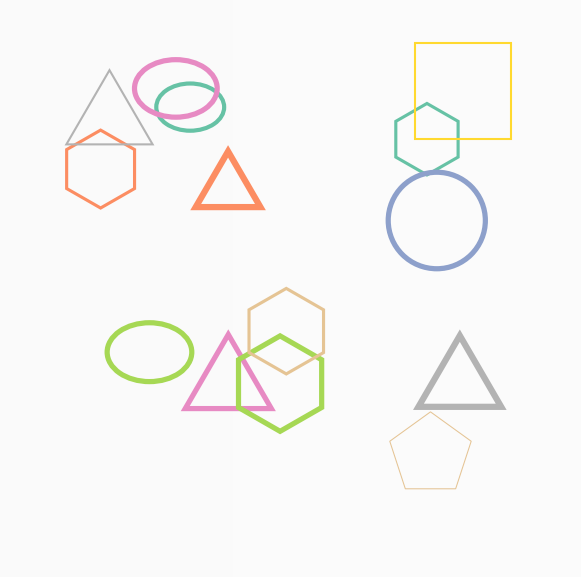[{"shape": "hexagon", "thickness": 1.5, "radius": 0.31, "center": [0.735, 0.758]}, {"shape": "oval", "thickness": 2, "radius": 0.29, "center": [0.327, 0.814]}, {"shape": "hexagon", "thickness": 1.5, "radius": 0.34, "center": [0.173, 0.706]}, {"shape": "triangle", "thickness": 3, "radius": 0.32, "center": [0.392, 0.673]}, {"shape": "circle", "thickness": 2.5, "radius": 0.42, "center": [0.751, 0.617]}, {"shape": "oval", "thickness": 2.5, "radius": 0.36, "center": [0.303, 0.846]}, {"shape": "triangle", "thickness": 2.5, "radius": 0.43, "center": [0.393, 0.334]}, {"shape": "oval", "thickness": 2.5, "radius": 0.36, "center": [0.257, 0.389]}, {"shape": "hexagon", "thickness": 2.5, "radius": 0.41, "center": [0.482, 0.335]}, {"shape": "square", "thickness": 1, "radius": 0.42, "center": [0.797, 0.841]}, {"shape": "pentagon", "thickness": 0.5, "radius": 0.37, "center": [0.741, 0.212]}, {"shape": "hexagon", "thickness": 1.5, "radius": 0.37, "center": [0.493, 0.426]}, {"shape": "triangle", "thickness": 3, "radius": 0.41, "center": [0.791, 0.336]}, {"shape": "triangle", "thickness": 1, "radius": 0.43, "center": [0.188, 0.792]}]